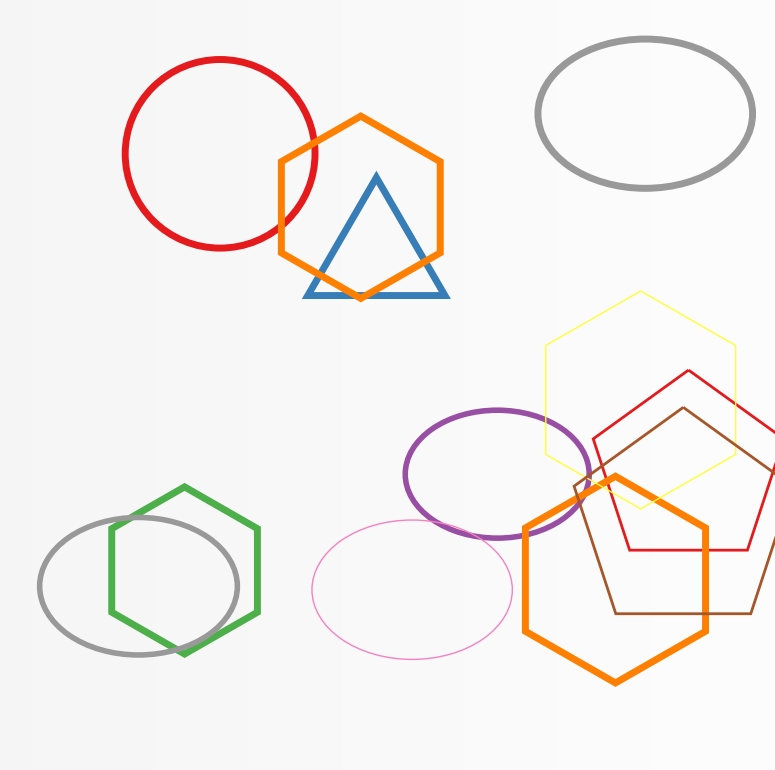[{"shape": "pentagon", "thickness": 1, "radius": 0.65, "center": [0.888, 0.39]}, {"shape": "circle", "thickness": 2.5, "radius": 0.61, "center": [0.284, 0.8]}, {"shape": "triangle", "thickness": 2.5, "radius": 0.51, "center": [0.486, 0.667]}, {"shape": "hexagon", "thickness": 2.5, "radius": 0.54, "center": [0.238, 0.259]}, {"shape": "oval", "thickness": 2, "radius": 0.59, "center": [0.642, 0.384]}, {"shape": "hexagon", "thickness": 2.5, "radius": 0.67, "center": [0.794, 0.247]}, {"shape": "hexagon", "thickness": 2.5, "radius": 0.59, "center": [0.466, 0.731]}, {"shape": "hexagon", "thickness": 0.5, "radius": 0.71, "center": [0.827, 0.481]}, {"shape": "pentagon", "thickness": 1, "radius": 0.74, "center": [0.882, 0.323]}, {"shape": "oval", "thickness": 0.5, "radius": 0.65, "center": [0.532, 0.234]}, {"shape": "oval", "thickness": 2.5, "radius": 0.69, "center": [0.833, 0.852]}, {"shape": "oval", "thickness": 2, "radius": 0.64, "center": [0.179, 0.239]}]